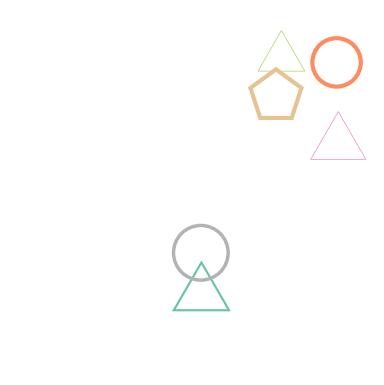[{"shape": "triangle", "thickness": 1.5, "radius": 0.41, "center": [0.523, 0.235]}, {"shape": "circle", "thickness": 3, "radius": 0.31, "center": [0.874, 0.838]}, {"shape": "triangle", "thickness": 0.5, "radius": 0.41, "center": [0.879, 0.627]}, {"shape": "triangle", "thickness": 0.5, "radius": 0.35, "center": [0.731, 0.85]}, {"shape": "pentagon", "thickness": 3, "radius": 0.35, "center": [0.717, 0.75]}, {"shape": "circle", "thickness": 2.5, "radius": 0.35, "center": [0.522, 0.343]}]